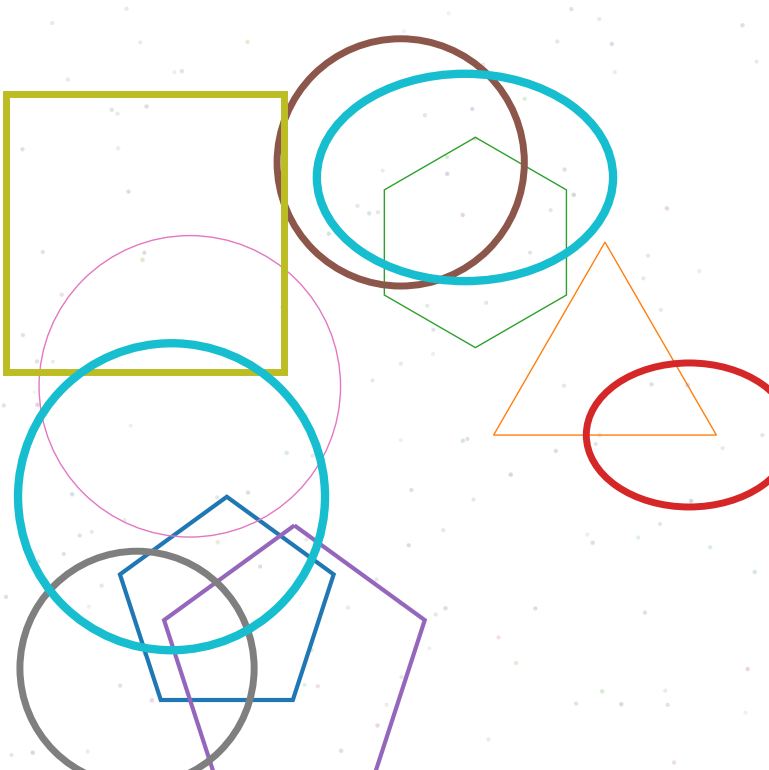[{"shape": "pentagon", "thickness": 1.5, "radius": 0.73, "center": [0.295, 0.209]}, {"shape": "triangle", "thickness": 0.5, "radius": 0.84, "center": [0.786, 0.518]}, {"shape": "hexagon", "thickness": 0.5, "radius": 0.68, "center": [0.617, 0.685]}, {"shape": "oval", "thickness": 2.5, "radius": 0.67, "center": [0.895, 0.435]}, {"shape": "pentagon", "thickness": 1.5, "radius": 0.89, "center": [0.382, 0.14]}, {"shape": "circle", "thickness": 2.5, "radius": 0.8, "center": [0.52, 0.789]}, {"shape": "circle", "thickness": 0.5, "radius": 0.98, "center": [0.246, 0.498]}, {"shape": "circle", "thickness": 2.5, "radius": 0.76, "center": [0.178, 0.132]}, {"shape": "square", "thickness": 2.5, "radius": 0.9, "center": [0.188, 0.697]}, {"shape": "circle", "thickness": 3, "radius": 1.0, "center": [0.223, 0.355]}, {"shape": "oval", "thickness": 3, "radius": 0.96, "center": [0.604, 0.77]}]